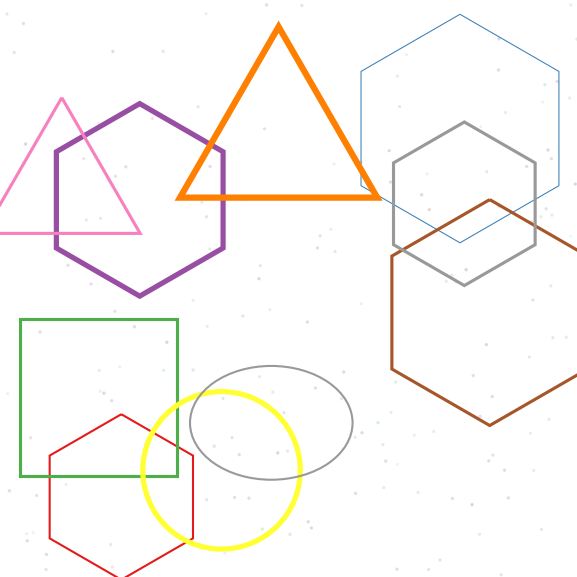[{"shape": "hexagon", "thickness": 1, "radius": 0.72, "center": [0.21, 0.139]}, {"shape": "hexagon", "thickness": 0.5, "radius": 0.99, "center": [0.796, 0.777]}, {"shape": "square", "thickness": 1.5, "radius": 0.68, "center": [0.171, 0.311]}, {"shape": "hexagon", "thickness": 2.5, "radius": 0.83, "center": [0.242, 0.653]}, {"shape": "triangle", "thickness": 3, "radius": 0.99, "center": [0.482, 0.756]}, {"shape": "circle", "thickness": 2.5, "radius": 0.68, "center": [0.384, 0.185]}, {"shape": "hexagon", "thickness": 1.5, "radius": 0.98, "center": [0.848, 0.458]}, {"shape": "triangle", "thickness": 1.5, "radius": 0.78, "center": [0.107, 0.673]}, {"shape": "hexagon", "thickness": 1.5, "radius": 0.71, "center": [0.804, 0.646]}, {"shape": "oval", "thickness": 1, "radius": 0.7, "center": [0.47, 0.267]}]